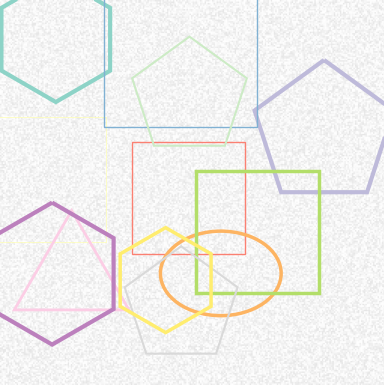[{"shape": "hexagon", "thickness": 3, "radius": 0.82, "center": [0.145, 0.898]}, {"shape": "square", "thickness": 0.5, "radius": 0.82, "center": [0.111, 0.534]}, {"shape": "pentagon", "thickness": 3, "radius": 0.95, "center": [0.842, 0.654]}, {"shape": "square", "thickness": 1, "radius": 0.73, "center": [0.49, 0.485]}, {"shape": "square", "thickness": 1, "radius": 0.99, "center": [0.469, 0.869]}, {"shape": "oval", "thickness": 2.5, "radius": 0.78, "center": [0.573, 0.29]}, {"shape": "square", "thickness": 2.5, "radius": 0.8, "center": [0.669, 0.397]}, {"shape": "triangle", "thickness": 2, "radius": 0.86, "center": [0.186, 0.281]}, {"shape": "pentagon", "thickness": 1.5, "radius": 0.77, "center": [0.471, 0.206]}, {"shape": "hexagon", "thickness": 3, "radius": 0.92, "center": [0.135, 0.289]}, {"shape": "pentagon", "thickness": 1.5, "radius": 0.78, "center": [0.492, 0.748]}, {"shape": "hexagon", "thickness": 2.5, "radius": 0.68, "center": [0.43, 0.272]}]